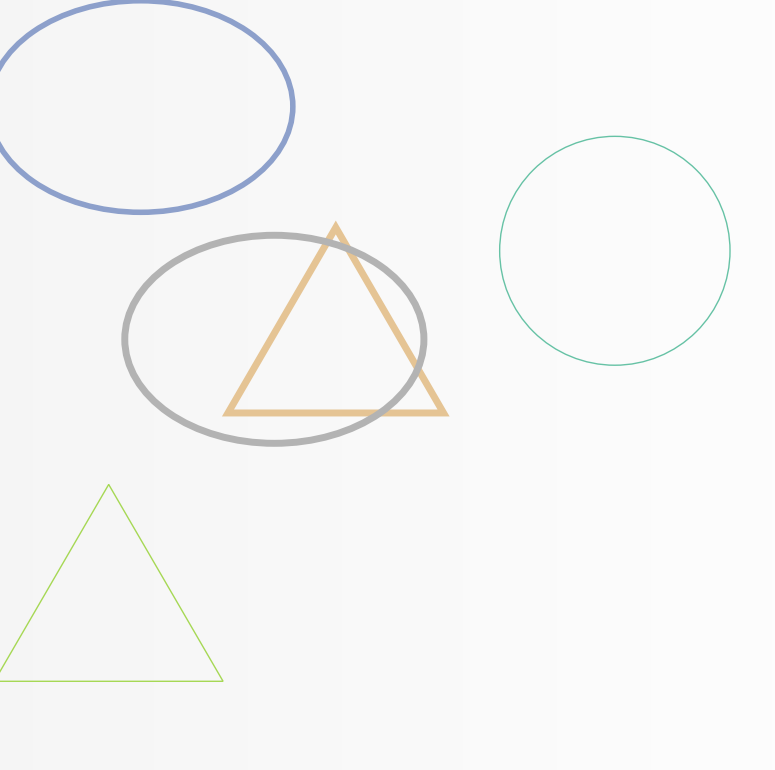[{"shape": "circle", "thickness": 0.5, "radius": 0.74, "center": [0.793, 0.674]}, {"shape": "oval", "thickness": 2, "radius": 0.98, "center": [0.182, 0.862]}, {"shape": "triangle", "thickness": 0.5, "radius": 0.85, "center": [0.14, 0.2]}, {"shape": "triangle", "thickness": 2.5, "radius": 0.8, "center": [0.433, 0.544]}, {"shape": "oval", "thickness": 2.5, "radius": 0.96, "center": [0.354, 0.559]}]